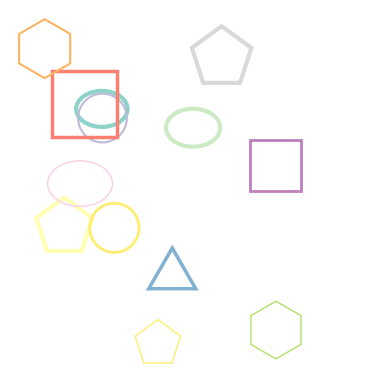[{"shape": "oval", "thickness": 3, "radius": 0.33, "center": [0.265, 0.717]}, {"shape": "pentagon", "thickness": 3, "radius": 0.38, "center": [0.167, 0.41]}, {"shape": "circle", "thickness": 1.5, "radius": 0.32, "center": [0.266, 0.693]}, {"shape": "square", "thickness": 2.5, "radius": 0.43, "center": [0.219, 0.73]}, {"shape": "triangle", "thickness": 2.5, "radius": 0.35, "center": [0.447, 0.285]}, {"shape": "hexagon", "thickness": 1.5, "radius": 0.38, "center": [0.116, 0.874]}, {"shape": "hexagon", "thickness": 1, "radius": 0.37, "center": [0.717, 0.143]}, {"shape": "oval", "thickness": 1, "radius": 0.42, "center": [0.208, 0.523]}, {"shape": "pentagon", "thickness": 3, "radius": 0.41, "center": [0.576, 0.851]}, {"shape": "square", "thickness": 2, "radius": 0.33, "center": [0.715, 0.57]}, {"shape": "oval", "thickness": 3, "radius": 0.35, "center": [0.501, 0.668]}, {"shape": "circle", "thickness": 2, "radius": 0.32, "center": [0.297, 0.408]}, {"shape": "pentagon", "thickness": 1, "radius": 0.31, "center": [0.41, 0.108]}]